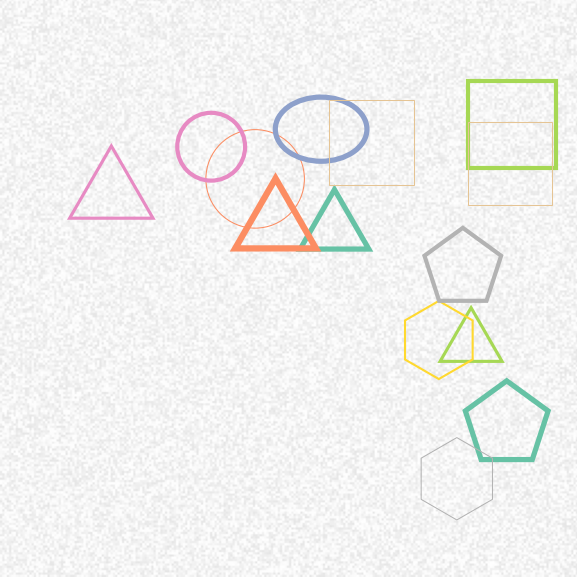[{"shape": "pentagon", "thickness": 2.5, "radius": 0.38, "center": [0.877, 0.264]}, {"shape": "triangle", "thickness": 2.5, "radius": 0.34, "center": [0.579, 0.602]}, {"shape": "circle", "thickness": 0.5, "radius": 0.43, "center": [0.442, 0.689]}, {"shape": "triangle", "thickness": 3, "radius": 0.4, "center": [0.477, 0.609]}, {"shape": "oval", "thickness": 2.5, "radius": 0.4, "center": [0.556, 0.775]}, {"shape": "circle", "thickness": 2, "radius": 0.29, "center": [0.366, 0.745]}, {"shape": "triangle", "thickness": 1.5, "radius": 0.42, "center": [0.193, 0.663]}, {"shape": "square", "thickness": 2, "radius": 0.38, "center": [0.886, 0.784]}, {"shape": "triangle", "thickness": 1.5, "radius": 0.31, "center": [0.816, 0.404]}, {"shape": "hexagon", "thickness": 1, "radius": 0.34, "center": [0.76, 0.41]}, {"shape": "square", "thickness": 0.5, "radius": 0.37, "center": [0.643, 0.752]}, {"shape": "square", "thickness": 0.5, "radius": 0.36, "center": [0.884, 0.716]}, {"shape": "pentagon", "thickness": 2, "radius": 0.35, "center": [0.801, 0.535]}, {"shape": "hexagon", "thickness": 0.5, "radius": 0.36, "center": [0.791, 0.17]}]